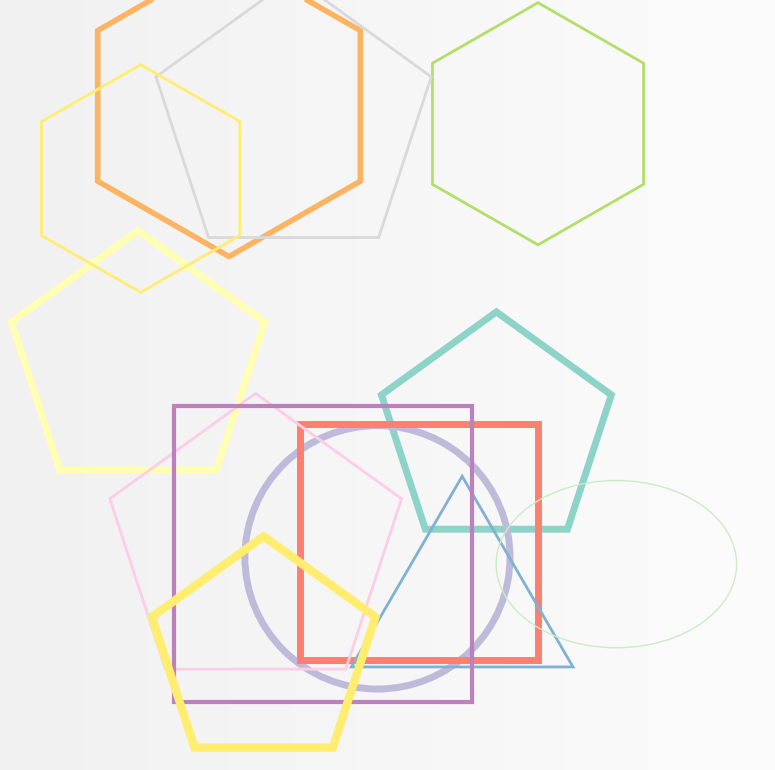[{"shape": "pentagon", "thickness": 2.5, "radius": 0.78, "center": [0.64, 0.439]}, {"shape": "pentagon", "thickness": 2.5, "radius": 0.86, "center": [0.178, 0.529]}, {"shape": "circle", "thickness": 2.5, "radius": 0.86, "center": [0.487, 0.276]}, {"shape": "square", "thickness": 2.5, "radius": 0.77, "center": [0.541, 0.296]}, {"shape": "triangle", "thickness": 1, "radius": 0.83, "center": [0.596, 0.216]}, {"shape": "hexagon", "thickness": 2, "radius": 0.98, "center": [0.295, 0.862]}, {"shape": "hexagon", "thickness": 1, "radius": 0.79, "center": [0.694, 0.839]}, {"shape": "pentagon", "thickness": 1, "radius": 0.99, "center": [0.33, 0.291]}, {"shape": "pentagon", "thickness": 1, "radius": 0.93, "center": [0.379, 0.843]}, {"shape": "square", "thickness": 1.5, "radius": 0.96, "center": [0.417, 0.28]}, {"shape": "oval", "thickness": 0.5, "radius": 0.78, "center": [0.795, 0.267]}, {"shape": "hexagon", "thickness": 1, "radius": 0.74, "center": [0.181, 0.768]}, {"shape": "pentagon", "thickness": 3, "radius": 0.76, "center": [0.34, 0.152]}]